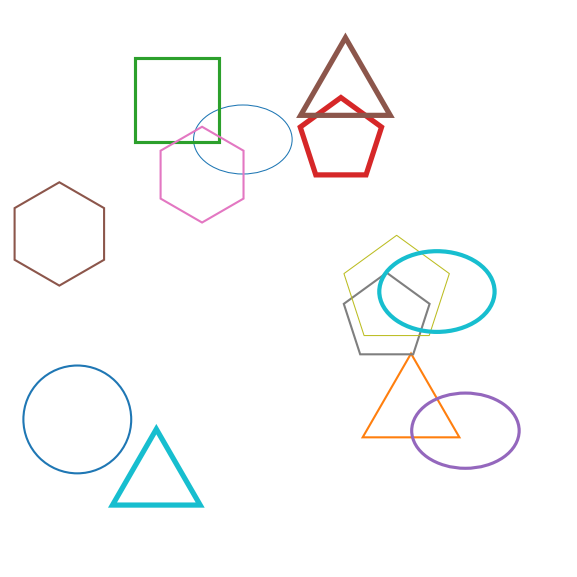[{"shape": "circle", "thickness": 1, "radius": 0.47, "center": [0.134, 0.273]}, {"shape": "oval", "thickness": 0.5, "radius": 0.43, "center": [0.421, 0.758]}, {"shape": "triangle", "thickness": 1, "radius": 0.48, "center": [0.712, 0.29]}, {"shape": "square", "thickness": 1.5, "radius": 0.36, "center": [0.306, 0.826]}, {"shape": "pentagon", "thickness": 2.5, "radius": 0.37, "center": [0.59, 0.756]}, {"shape": "oval", "thickness": 1.5, "radius": 0.47, "center": [0.806, 0.253]}, {"shape": "triangle", "thickness": 2.5, "radius": 0.45, "center": [0.598, 0.844]}, {"shape": "hexagon", "thickness": 1, "radius": 0.45, "center": [0.103, 0.594]}, {"shape": "hexagon", "thickness": 1, "radius": 0.41, "center": [0.35, 0.697]}, {"shape": "pentagon", "thickness": 1, "radius": 0.39, "center": [0.67, 0.449]}, {"shape": "pentagon", "thickness": 0.5, "radius": 0.48, "center": [0.687, 0.496]}, {"shape": "oval", "thickness": 2, "radius": 0.5, "center": [0.757, 0.494]}, {"shape": "triangle", "thickness": 2.5, "radius": 0.44, "center": [0.271, 0.168]}]